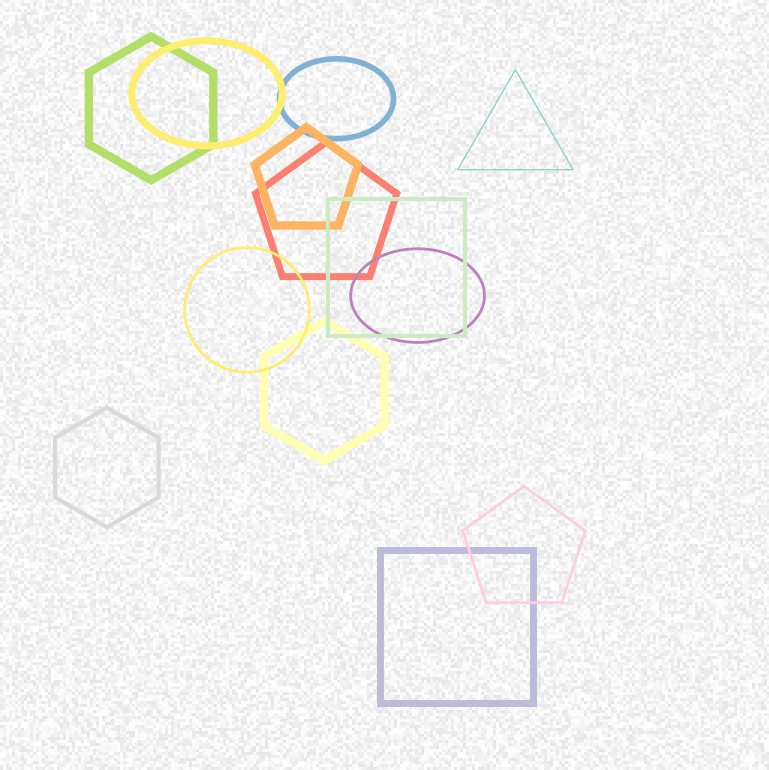[{"shape": "triangle", "thickness": 0.5, "radius": 0.43, "center": [0.669, 0.823]}, {"shape": "hexagon", "thickness": 3, "radius": 0.45, "center": [0.421, 0.492]}, {"shape": "square", "thickness": 2.5, "radius": 0.5, "center": [0.593, 0.186]}, {"shape": "pentagon", "thickness": 2.5, "radius": 0.48, "center": [0.424, 0.719]}, {"shape": "oval", "thickness": 2, "radius": 0.37, "center": [0.437, 0.872]}, {"shape": "pentagon", "thickness": 3, "radius": 0.35, "center": [0.398, 0.764]}, {"shape": "hexagon", "thickness": 3, "radius": 0.47, "center": [0.196, 0.859]}, {"shape": "pentagon", "thickness": 1, "radius": 0.42, "center": [0.681, 0.285]}, {"shape": "hexagon", "thickness": 1.5, "radius": 0.39, "center": [0.139, 0.393]}, {"shape": "oval", "thickness": 1, "radius": 0.43, "center": [0.542, 0.616]}, {"shape": "square", "thickness": 1.5, "radius": 0.44, "center": [0.515, 0.653]}, {"shape": "circle", "thickness": 1, "radius": 0.41, "center": [0.321, 0.598]}, {"shape": "oval", "thickness": 2.5, "radius": 0.49, "center": [0.269, 0.879]}]